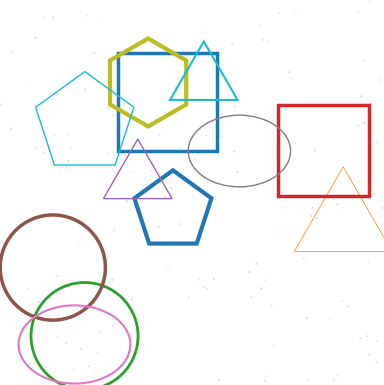[{"shape": "square", "thickness": 2.5, "radius": 0.64, "center": [0.435, 0.736]}, {"shape": "pentagon", "thickness": 3, "radius": 0.53, "center": [0.449, 0.452]}, {"shape": "triangle", "thickness": 0.5, "radius": 0.73, "center": [0.891, 0.42]}, {"shape": "circle", "thickness": 2, "radius": 0.69, "center": [0.22, 0.127]}, {"shape": "square", "thickness": 2.5, "radius": 0.59, "center": [0.84, 0.609]}, {"shape": "triangle", "thickness": 1, "radius": 0.51, "center": [0.358, 0.536]}, {"shape": "circle", "thickness": 2.5, "radius": 0.68, "center": [0.137, 0.305]}, {"shape": "oval", "thickness": 1.5, "radius": 0.73, "center": [0.193, 0.105]}, {"shape": "oval", "thickness": 1, "radius": 0.66, "center": [0.622, 0.608]}, {"shape": "hexagon", "thickness": 3, "radius": 0.57, "center": [0.385, 0.786]}, {"shape": "triangle", "thickness": 1.5, "radius": 0.51, "center": [0.529, 0.791]}, {"shape": "pentagon", "thickness": 1, "radius": 0.67, "center": [0.22, 0.68]}]